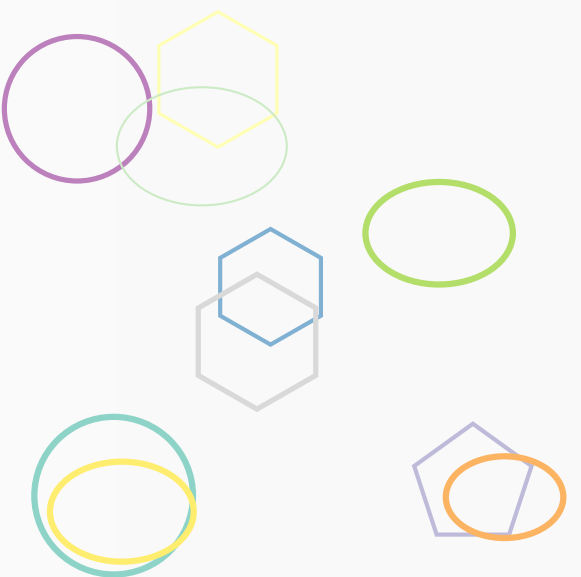[{"shape": "circle", "thickness": 3, "radius": 0.68, "center": [0.196, 0.141]}, {"shape": "hexagon", "thickness": 1.5, "radius": 0.59, "center": [0.375, 0.862]}, {"shape": "pentagon", "thickness": 2, "radius": 0.53, "center": [0.814, 0.159]}, {"shape": "hexagon", "thickness": 2, "radius": 0.5, "center": [0.465, 0.502]}, {"shape": "oval", "thickness": 3, "radius": 0.51, "center": [0.868, 0.138]}, {"shape": "oval", "thickness": 3, "radius": 0.63, "center": [0.756, 0.595]}, {"shape": "hexagon", "thickness": 2.5, "radius": 0.58, "center": [0.442, 0.407]}, {"shape": "circle", "thickness": 2.5, "radius": 0.63, "center": [0.133, 0.811]}, {"shape": "oval", "thickness": 1, "radius": 0.73, "center": [0.347, 0.746]}, {"shape": "oval", "thickness": 3, "radius": 0.62, "center": [0.21, 0.113]}]